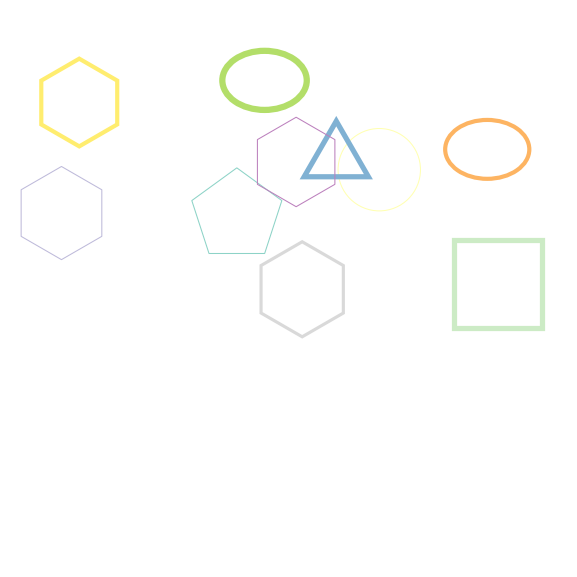[{"shape": "pentagon", "thickness": 0.5, "radius": 0.41, "center": [0.41, 0.626]}, {"shape": "circle", "thickness": 0.5, "radius": 0.36, "center": [0.657, 0.705]}, {"shape": "hexagon", "thickness": 0.5, "radius": 0.4, "center": [0.106, 0.63]}, {"shape": "triangle", "thickness": 2.5, "radius": 0.32, "center": [0.582, 0.725]}, {"shape": "oval", "thickness": 2, "radius": 0.36, "center": [0.844, 0.74]}, {"shape": "oval", "thickness": 3, "radius": 0.37, "center": [0.458, 0.86]}, {"shape": "hexagon", "thickness": 1.5, "radius": 0.41, "center": [0.523, 0.498]}, {"shape": "hexagon", "thickness": 0.5, "radius": 0.39, "center": [0.513, 0.719]}, {"shape": "square", "thickness": 2.5, "radius": 0.38, "center": [0.862, 0.507]}, {"shape": "hexagon", "thickness": 2, "radius": 0.38, "center": [0.137, 0.822]}]